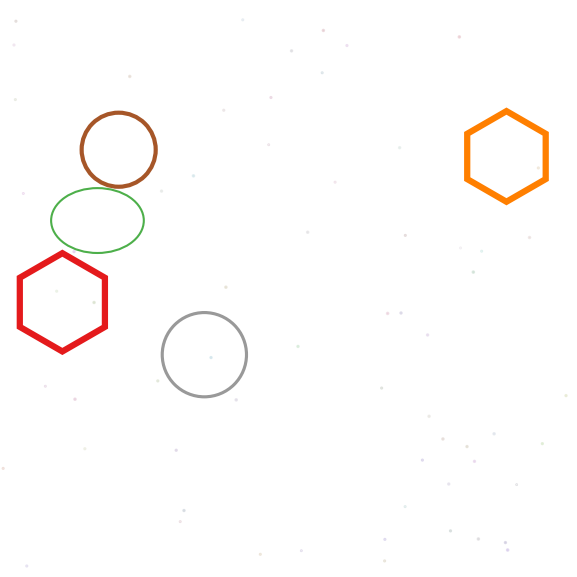[{"shape": "hexagon", "thickness": 3, "radius": 0.43, "center": [0.108, 0.476]}, {"shape": "oval", "thickness": 1, "radius": 0.4, "center": [0.169, 0.617]}, {"shape": "hexagon", "thickness": 3, "radius": 0.39, "center": [0.877, 0.728]}, {"shape": "circle", "thickness": 2, "radius": 0.32, "center": [0.205, 0.74]}, {"shape": "circle", "thickness": 1.5, "radius": 0.36, "center": [0.354, 0.385]}]